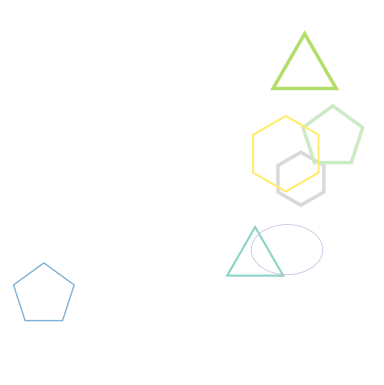[{"shape": "triangle", "thickness": 1.5, "radius": 0.42, "center": [0.663, 0.326]}, {"shape": "oval", "thickness": 0.5, "radius": 0.46, "center": [0.746, 0.352]}, {"shape": "pentagon", "thickness": 1, "radius": 0.41, "center": [0.114, 0.234]}, {"shape": "triangle", "thickness": 2.5, "radius": 0.47, "center": [0.791, 0.818]}, {"shape": "hexagon", "thickness": 2.5, "radius": 0.34, "center": [0.782, 0.536]}, {"shape": "pentagon", "thickness": 2.5, "radius": 0.41, "center": [0.865, 0.644]}, {"shape": "hexagon", "thickness": 1.5, "radius": 0.49, "center": [0.742, 0.601]}]